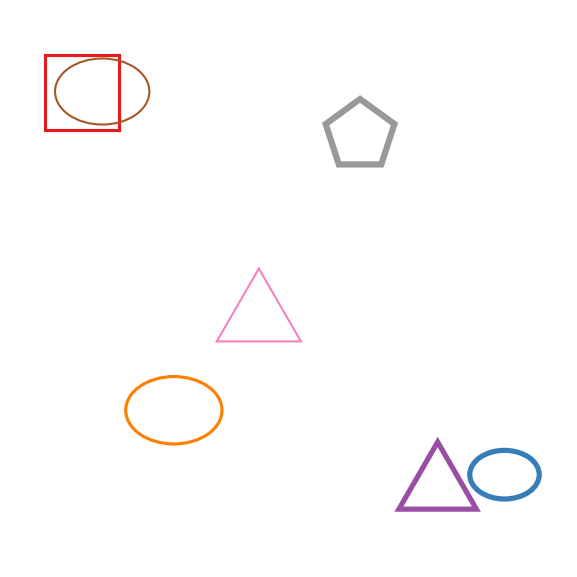[{"shape": "square", "thickness": 1.5, "radius": 0.32, "center": [0.142, 0.838]}, {"shape": "oval", "thickness": 2.5, "radius": 0.3, "center": [0.874, 0.177]}, {"shape": "triangle", "thickness": 2.5, "radius": 0.39, "center": [0.758, 0.156]}, {"shape": "oval", "thickness": 1.5, "radius": 0.42, "center": [0.301, 0.289]}, {"shape": "oval", "thickness": 1, "radius": 0.41, "center": [0.177, 0.841]}, {"shape": "triangle", "thickness": 1, "radius": 0.42, "center": [0.448, 0.45]}, {"shape": "pentagon", "thickness": 3, "radius": 0.31, "center": [0.623, 0.765]}]